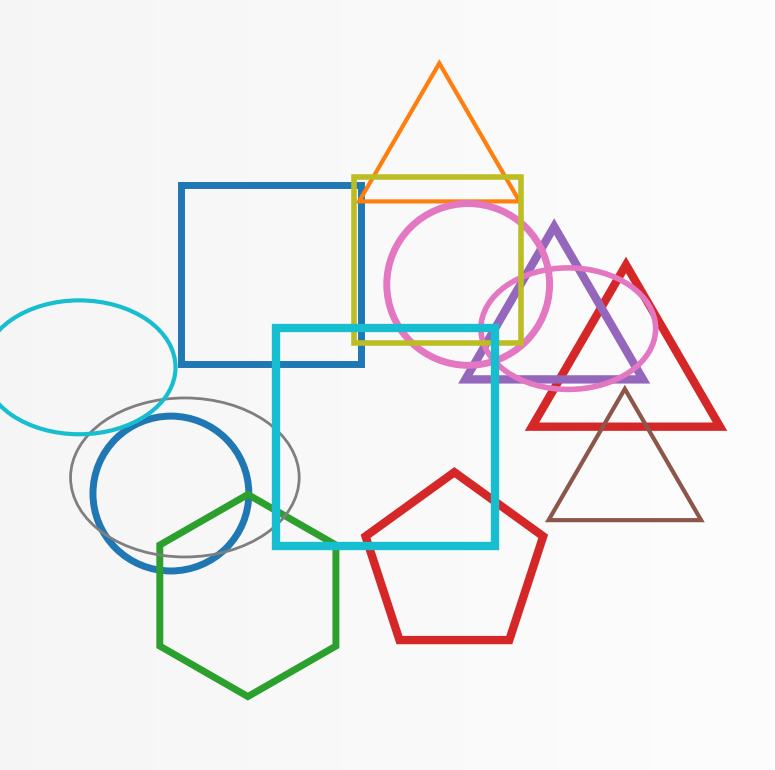[{"shape": "square", "thickness": 2.5, "radius": 0.58, "center": [0.35, 0.643]}, {"shape": "circle", "thickness": 2.5, "radius": 0.5, "center": [0.22, 0.359]}, {"shape": "triangle", "thickness": 1.5, "radius": 0.6, "center": [0.567, 0.798]}, {"shape": "hexagon", "thickness": 2.5, "radius": 0.66, "center": [0.32, 0.227]}, {"shape": "triangle", "thickness": 3, "radius": 0.7, "center": [0.808, 0.516]}, {"shape": "pentagon", "thickness": 3, "radius": 0.6, "center": [0.586, 0.266]}, {"shape": "triangle", "thickness": 3, "radius": 0.66, "center": [0.715, 0.573]}, {"shape": "triangle", "thickness": 1.5, "radius": 0.57, "center": [0.806, 0.381]}, {"shape": "circle", "thickness": 2.5, "radius": 0.53, "center": [0.604, 0.631]}, {"shape": "oval", "thickness": 2, "radius": 0.56, "center": [0.733, 0.573]}, {"shape": "oval", "thickness": 1, "radius": 0.74, "center": [0.239, 0.38]}, {"shape": "square", "thickness": 2, "radius": 0.54, "center": [0.564, 0.663]}, {"shape": "oval", "thickness": 1.5, "radius": 0.62, "center": [0.102, 0.523]}, {"shape": "square", "thickness": 3, "radius": 0.71, "center": [0.498, 0.433]}]